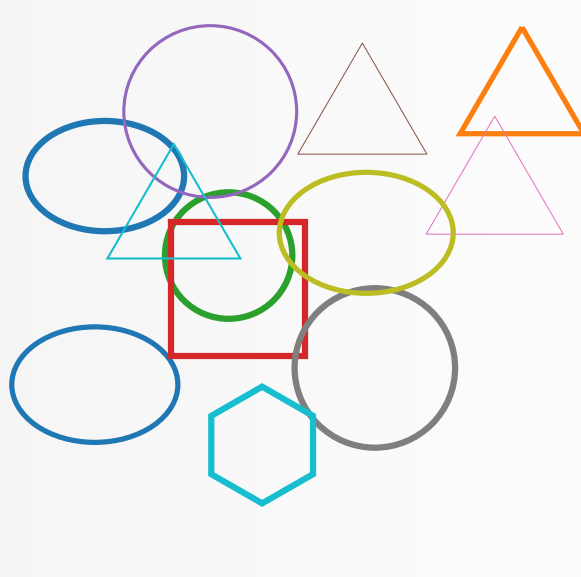[{"shape": "oval", "thickness": 2.5, "radius": 0.71, "center": [0.163, 0.333]}, {"shape": "oval", "thickness": 3, "radius": 0.68, "center": [0.18, 0.694]}, {"shape": "triangle", "thickness": 2.5, "radius": 0.61, "center": [0.898, 0.829]}, {"shape": "circle", "thickness": 3, "radius": 0.55, "center": [0.393, 0.557]}, {"shape": "square", "thickness": 3, "radius": 0.58, "center": [0.409, 0.499]}, {"shape": "circle", "thickness": 1.5, "radius": 0.74, "center": [0.362, 0.806]}, {"shape": "triangle", "thickness": 0.5, "radius": 0.64, "center": [0.623, 0.796]}, {"shape": "triangle", "thickness": 0.5, "radius": 0.68, "center": [0.851, 0.662]}, {"shape": "circle", "thickness": 3, "radius": 0.69, "center": [0.645, 0.362]}, {"shape": "oval", "thickness": 2.5, "radius": 0.75, "center": [0.63, 0.596]}, {"shape": "triangle", "thickness": 1, "radius": 0.66, "center": [0.299, 0.618]}, {"shape": "hexagon", "thickness": 3, "radius": 0.51, "center": [0.451, 0.229]}]